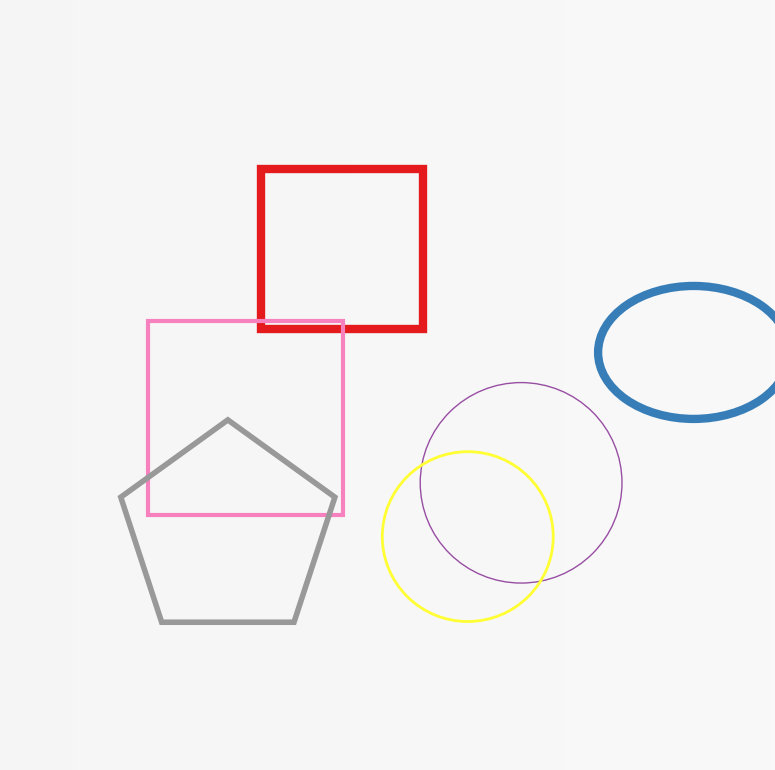[{"shape": "square", "thickness": 3, "radius": 0.52, "center": [0.441, 0.676]}, {"shape": "oval", "thickness": 3, "radius": 0.62, "center": [0.895, 0.542]}, {"shape": "circle", "thickness": 0.5, "radius": 0.65, "center": [0.672, 0.373]}, {"shape": "circle", "thickness": 1, "radius": 0.55, "center": [0.604, 0.303]}, {"shape": "square", "thickness": 1.5, "radius": 0.63, "center": [0.317, 0.458]}, {"shape": "pentagon", "thickness": 2, "radius": 0.73, "center": [0.294, 0.309]}]